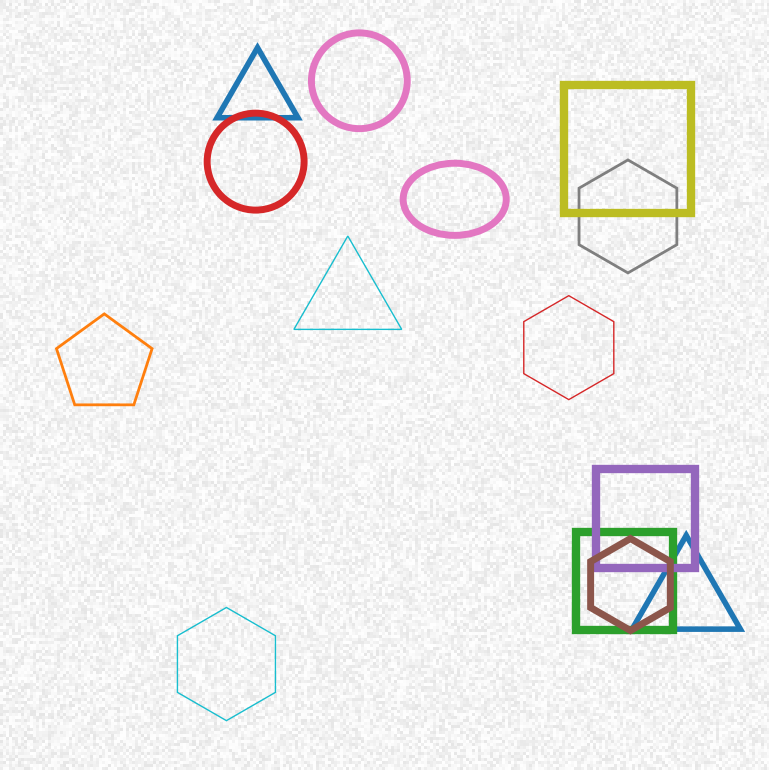[{"shape": "triangle", "thickness": 2, "radius": 0.41, "center": [0.891, 0.224]}, {"shape": "triangle", "thickness": 2, "radius": 0.3, "center": [0.334, 0.877]}, {"shape": "pentagon", "thickness": 1, "radius": 0.33, "center": [0.135, 0.527]}, {"shape": "square", "thickness": 3, "radius": 0.32, "center": [0.811, 0.245]}, {"shape": "circle", "thickness": 2.5, "radius": 0.31, "center": [0.332, 0.79]}, {"shape": "hexagon", "thickness": 0.5, "radius": 0.34, "center": [0.739, 0.549]}, {"shape": "square", "thickness": 3, "radius": 0.32, "center": [0.839, 0.327]}, {"shape": "hexagon", "thickness": 2.5, "radius": 0.3, "center": [0.819, 0.241]}, {"shape": "circle", "thickness": 2.5, "radius": 0.31, "center": [0.467, 0.895]}, {"shape": "oval", "thickness": 2.5, "radius": 0.33, "center": [0.591, 0.741]}, {"shape": "hexagon", "thickness": 1, "radius": 0.37, "center": [0.816, 0.719]}, {"shape": "square", "thickness": 3, "radius": 0.42, "center": [0.815, 0.806]}, {"shape": "triangle", "thickness": 0.5, "radius": 0.4, "center": [0.452, 0.613]}, {"shape": "hexagon", "thickness": 0.5, "radius": 0.37, "center": [0.294, 0.138]}]